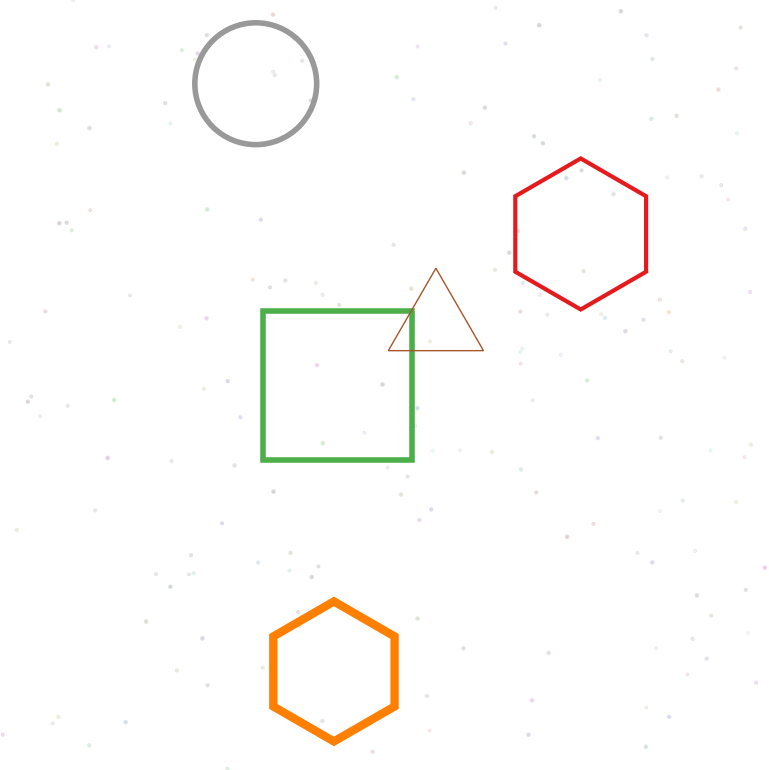[{"shape": "hexagon", "thickness": 1.5, "radius": 0.49, "center": [0.754, 0.696]}, {"shape": "square", "thickness": 2, "radius": 0.48, "center": [0.438, 0.499]}, {"shape": "hexagon", "thickness": 3, "radius": 0.45, "center": [0.434, 0.128]}, {"shape": "triangle", "thickness": 0.5, "radius": 0.36, "center": [0.566, 0.58]}, {"shape": "circle", "thickness": 2, "radius": 0.4, "center": [0.332, 0.891]}]